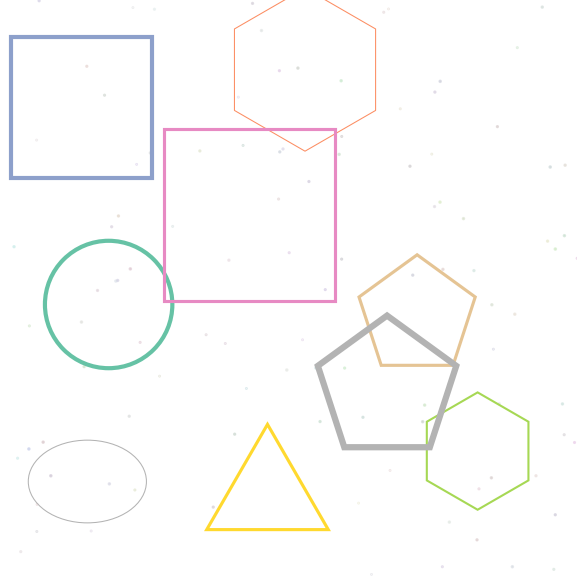[{"shape": "circle", "thickness": 2, "radius": 0.55, "center": [0.188, 0.472]}, {"shape": "hexagon", "thickness": 0.5, "radius": 0.71, "center": [0.528, 0.878]}, {"shape": "square", "thickness": 2, "radius": 0.61, "center": [0.141, 0.813]}, {"shape": "square", "thickness": 1.5, "radius": 0.74, "center": [0.432, 0.627]}, {"shape": "hexagon", "thickness": 1, "radius": 0.51, "center": [0.827, 0.218]}, {"shape": "triangle", "thickness": 1.5, "radius": 0.61, "center": [0.463, 0.143]}, {"shape": "pentagon", "thickness": 1.5, "radius": 0.53, "center": [0.722, 0.452]}, {"shape": "pentagon", "thickness": 3, "radius": 0.63, "center": [0.67, 0.327]}, {"shape": "oval", "thickness": 0.5, "radius": 0.51, "center": [0.151, 0.165]}]